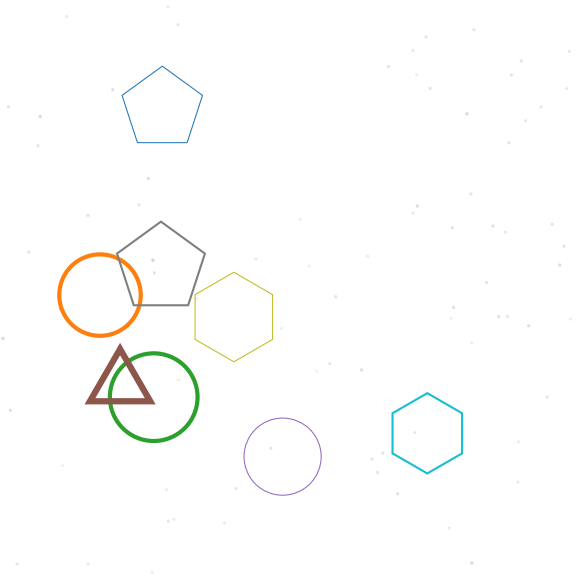[{"shape": "pentagon", "thickness": 0.5, "radius": 0.37, "center": [0.281, 0.811]}, {"shape": "circle", "thickness": 2, "radius": 0.35, "center": [0.173, 0.488]}, {"shape": "circle", "thickness": 2, "radius": 0.38, "center": [0.266, 0.311]}, {"shape": "circle", "thickness": 0.5, "radius": 0.33, "center": [0.489, 0.208]}, {"shape": "triangle", "thickness": 3, "radius": 0.3, "center": [0.208, 0.334]}, {"shape": "pentagon", "thickness": 1, "radius": 0.4, "center": [0.279, 0.535]}, {"shape": "hexagon", "thickness": 0.5, "radius": 0.39, "center": [0.405, 0.45]}, {"shape": "hexagon", "thickness": 1, "radius": 0.35, "center": [0.74, 0.249]}]